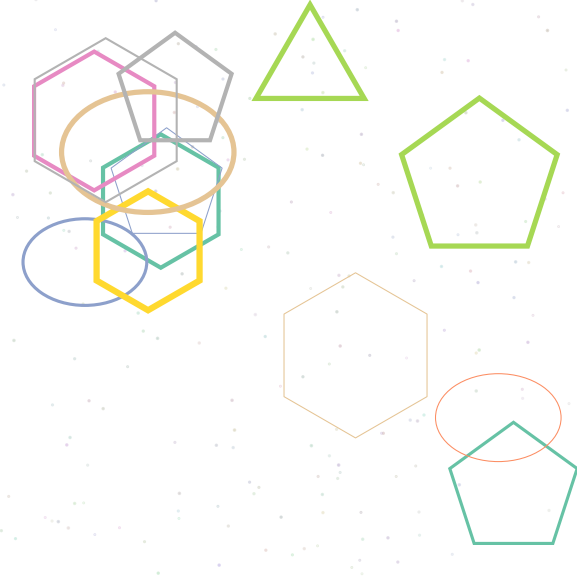[{"shape": "pentagon", "thickness": 1.5, "radius": 0.58, "center": [0.889, 0.152]}, {"shape": "hexagon", "thickness": 2, "radius": 0.58, "center": [0.278, 0.651]}, {"shape": "oval", "thickness": 0.5, "radius": 0.54, "center": [0.863, 0.276]}, {"shape": "oval", "thickness": 1.5, "radius": 0.54, "center": [0.147, 0.545]}, {"shape": "pentagon", "thickness": 0.5, "radius": 0.51, "center": [0.288, 0.677]}, {"shape": "hexagon", "thickness": 2, "radius": 0.6, "center": [0.163, 0.79]}, {"shape": "triangle", "thickness": 2.5, "radius": 0.54, "center": [0.537, 0.883]}, {"shape": "pentagon", "thickness": 2.5, "radius": 0.71, "center": [0.83, 0.688]}, {"shape": "hexagon", "thickness": 3, "radius": 0.51, "center": [0.256, 0.565]}, {"shape": "oval", "thickness": 2.5, "radius": 0.75, "center": [0.256, 0.736]}, {"shape": "hexagon", "thickness": 0.5, "radius": 0.71, "center": [0.616, 0.384]}, {"shape": "pentagon", "thickness": 2, "radius": 0.51, "center": [0.303, 0.84]}, {"shape": "hexagon", "thickness": 1, "radius": 0.71, "center": [0.183, 0.791]}]